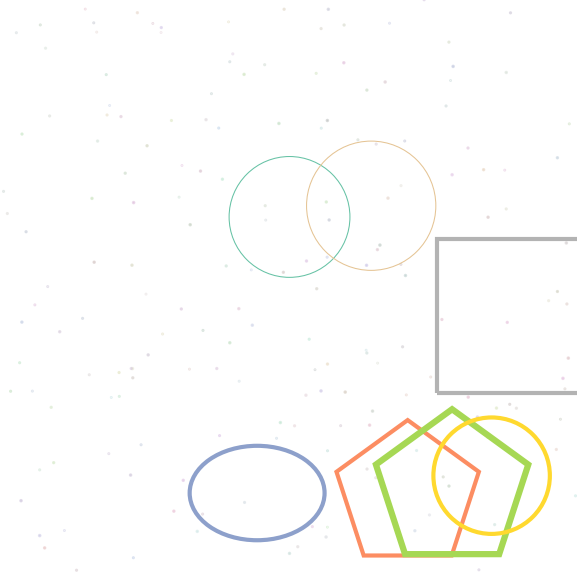[{"shape": "circle", "thickness": 0.5, "radius": 0.52, "center": [0.501, 0.623]}, {"shape": "pentagon", "thickness": 2, "radius": 0.65, "center": [0.706, 0.142]}, {"shape": "oval", "thickness": 2, "radius": 0.58, "center": [0.445, 0.145]}, {"shape": "pentagon", "thickness": 3, "radius": 0.69, "center": [0.783, 0.152]}, {"shape": "circle", "thickness": 2, "radius": 0.5, "center": [0.851, 0.175]}, {"shape": "circle", "thickness": 0.5, "radius": 0.56, "center": [0.643, 0.643]}, {"shape": "square", "thickness": 2, "radius": 0.67, "center": [0.891, 0.452]}]